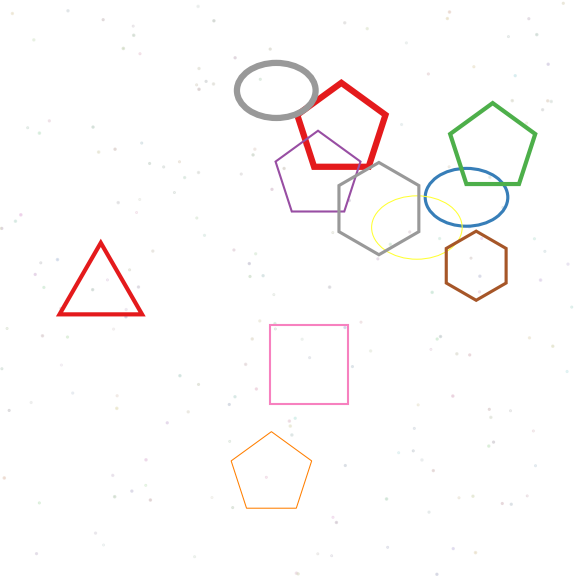[{"shape": "pentagon", "thickness": 3, "radius": 0.4, "center": [0.591, 0.775]}, {"shape": "triangle", "thickness": 2, "radius": 0.41, "center": [0.175, 0.496]}, {"shape": "oval", "thickness": 1.5, "radius": 0.36, "center": [0.808, 0.657]}, {"shape": "pentagon", "thickness": 2, "radius": 0.39, "center": [0.853, 0.743]}, {"shape": "pentagon", "thickness": 1, "radius": 0.39, "center": [0.551, 0.695]}, {"shape": "pentagon", "thickness": 0.5, "radius": 0.37, "center": [0.47, 0.178]}, {"shape": "oval", "thickness": 0.5, "radius": 0.39, "center": [0.722, 0.605]}, {"shape": "hexagon", "thickness": 1.5, "radius": 0.3, "center": [0.825, 0.539]}, {"shape": "square", "thickness": 1, "radius": 0.34, "center": [0.536, 0.368]}, {"shape": "hexagon", "thickness": 1.5, "radius": 0.4, "center": [0.656, 0.638]}, {"shape": "oval", "thickness": 3, "radius": 0.34, "center": [0.478, 0.843]}]